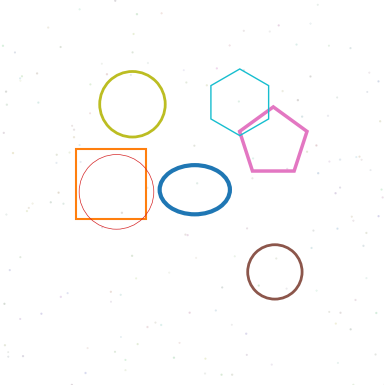[{"shape": "oval", "thickness": 3, "radius": 0.46, "center": [0.506, 0.507]}, {"shape": "square", "thickness": 1.5, "radius": 0.45, "center": [0.288, 0.521]}, {"shape": "circle", "thickness": 0.5, "radius": 0.48, "center": [0.303, 0.502]}, {"shape": "circle", "thickness": 2, "radius": 0.35, "center": [0.714, 0.294]}, {"shape": "pentagon", "thickness": 2.5, "radius": 0.46, "center": [0.71, 0.63]}, {"shape": "circle", "thickness": 2, "radius": 0.43, "center": [0.344, 0.729]}, {"shape": "hexagon", "thickness": 1, "radius": 0.43, "center": [0.623, 0.734]}]